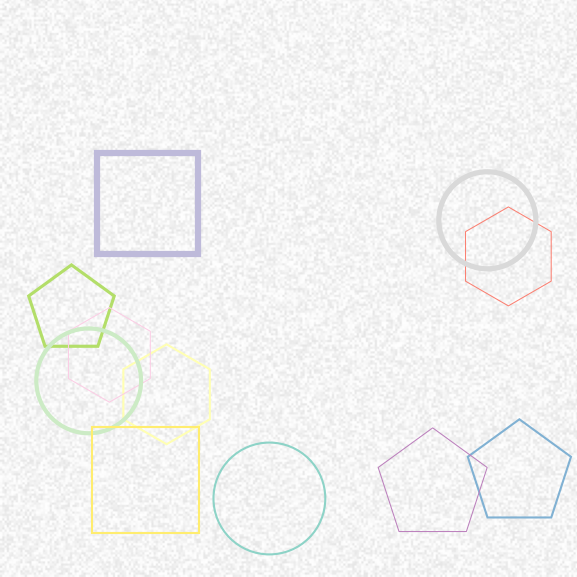[{"shape": "circle", "thickness": 1, "radius": 0.48, "center": [0.466, 0.136]}, {"shape": "hexagon", "thickness": 1, "radius": 0.43, "center": [0.288, 0.316]}, {"shape": "square", "thickness": 3, "radius": 0.44, "center": [0.256, 0.647]}, {"shape": "hexagon", "thickness": 0.5, "radius": 0.43, "center": [0.88, 0.555]}, {"shape": "pentagon", "thickness": 1, "radius": 0.47, "center": [0.899, 0.179]}, {"shape": "pentagon", "thickness": 1.5, "radius": 0.39, "center": [0.124, 0.463]}, {"shape": "hexagon", "thickness": 0.5, "radius": 0.41, "center": [0.189, 0.385]}, {"shape": "circle", "thickness": 2.5, "radius": 0.42, "center": [0.844, 0.618]}, {"shape": "pentagon", "thickness": 0.5, "radius": 0.5, "center": [0.749, 0.159]}, {"shape": "circle", "thickness": 2, "radius": 0.45, "center": [0.154, 0.34]}, {"shape": "square", "thickness": 1, "radius": 0.46, "center": [0.252, 0.167]}]